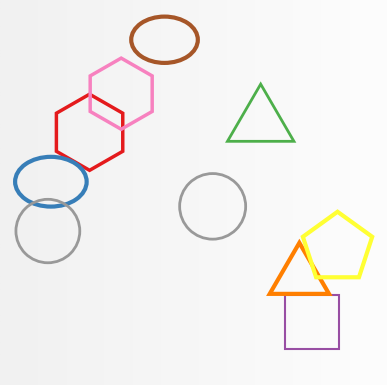[{"shape": "hexagon", "thickness": 2.5, "radius": 0.49, "center": [0.231, 0.656]}, {"shape": "oval", "thickness": 3, "radius": 0.46, "center": [0.131, 0.528]}, {"shape": "triangle", "thickness": 2, "radius": 0.5, "center": [0.673, 0.682]}, {"shape": "square", "thickness": 1.5, "radius": 0.35, "center": [0.806, 0.163]}, {"shape": "triangle", "thickness": 3, "radius": 0.44, "center": [0.773, 0.281]}, {"shape": "pentagon", "thickness": 3, "radius": 0.47, "center": [0.871, 0.356]}, {"shape": "oval", "thickness": 3, "radius": 0.43, "center": [0.425, 0.897]}, {"shape": "hexagon", "thickness": 2.5, "radius": 0.46, "center": [0.313, 0.757]}, {"shape": "circle", "thickness": 2, "radius": 0.43, "center": [0.549, 0.464]}, {"shape": "circle", "thickness": 2, "radius": 0.41, "center": [0.124, 0.4]}]